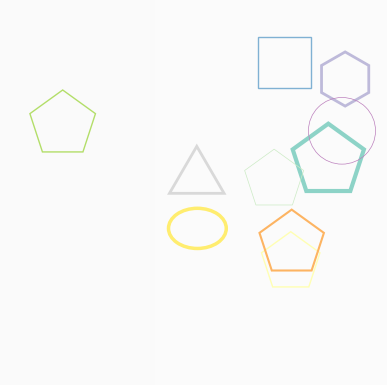[{"shape": "pentagon", "thickness": 3, "radius": 0.48, "center": [0.847, 0.582]}, {"shape": "pentagon", "thickness": 1, "radius": 0.4, "center": [0.75, 0.319]}, {"shape": "hexagon", "thickness": 2, "radius": 0.35, "center": [0.891, 0.795]}, {"shape": "square", "thickness": 1, "radius": 0.34, "center": [0.734, 0.837]}, {"shape": "pentagon", "thickness": 1.5, "radius": 0.44, "center": [0.753, 0.368]}, {"shape": "pentagon", "thickness": 1, "radius": 0.44, "center": [0.162, 0.677]}, {"shape": "triangle", "thickness": 2, "radius": 0.41, "center": [0.508, 0.539]}, {"shape": "circle", "thickness": 0.5, "radius": 0.43, "center": [0.883, 0.66]}, {"shape": "pentagon", "thickness": 0.5, "radius": 0.4, "center": [0.707, 0.532]}, {"shape": "oval", "thickness": 2.5, "radius": 0.37, "center": [0.509, 0.407]}]